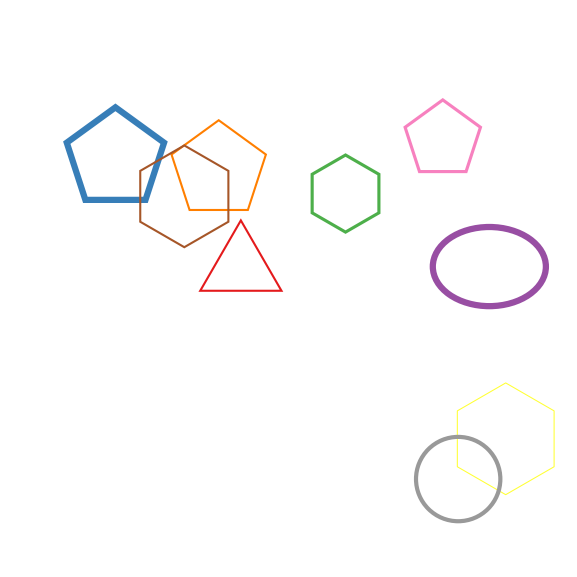[{"shape": "triangle", "thickness": 1, "radius": 0.41, "center": [0.417, 0.536]}, {"shape": "pentagon", "thickness": 3, "radius": 0.44, "center": [0.2, 0.725]}, {"shape": "hexagon", "thickness": 1.5, "radius": 0.33, "center": [0.598, 0.664]}, {"shape": "oval", "thickness": 3, "radius": 0.49, "center": [0.847, 0.538]}, {"shape": "pentagon", "thickness": 1, "radius": 0.43, "center": [0.379, 0.705]}, {"shape": "hexagon", "thickness": 0.5, "radius": 0.48, "center": [0.876, 0.239]}, {"shape": "hexagon", "thickness": 1, "radius": 0.44, "center": [0.319, 0.659]}, {"shape": "pentagon", "thickness": 1.5, "radius": 0.34, "center": [0.767, 0.758]}, {"shape": "circle", "thickness": 2, "radius": 0.37, "center": [0.793, 0.17]}]